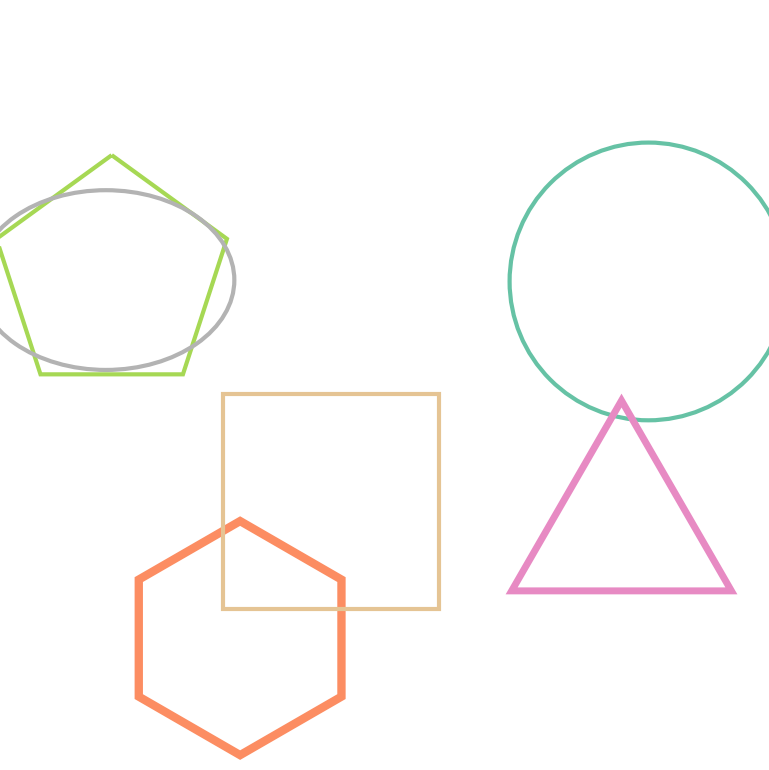[{"shape": "circle", "thickness": 1.5, "radius": 0.9, "center": [0.842, 0.634]}, {"shape": "hexagon", "thickness": 3, "radius": 0.76, "center": [0.312, 0.171]}, {"shape": "triangle", "thickness": 2.5, "radius": 0.82, "center": [0.807, 0.315]}, {"shape": "pentagon", "thickness": 1.5, "radius": 0.79, "center": [0.145, 0.641]}, {"shape": "square", "thickness": 1.5, "radius": 0.7, "center": [0.43, 0.349]}, {"shape": "oval", "thickness": 1.5, "radius": 0.83, "center": [0.138, 0.636]}]